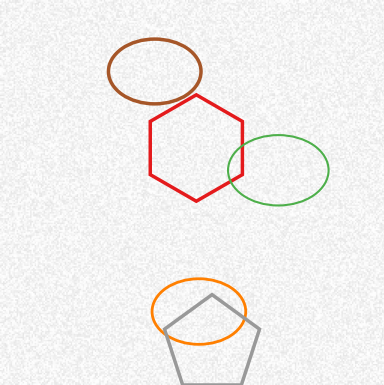[{"shape": "hexagon", "thickness": 2.5, "radius": 0.69, "center": [0.51, 0.616]}, {"shape": "oval", "thickness": 1.5, "radius": 0.65, "center": [0.723, 0.558]}, {"shape": "oval", "thickness": 2, "radius": 0.61, "center": [0.517, 0.191]}, {"shape": "oval", "thickness": 2.5, "radius": 0.6, "center": [0.402, 0.814]}, {"shape": "pentagon", "thickness": 2.5, "radius": 0.65, "center": [0.551, 0.105]}]